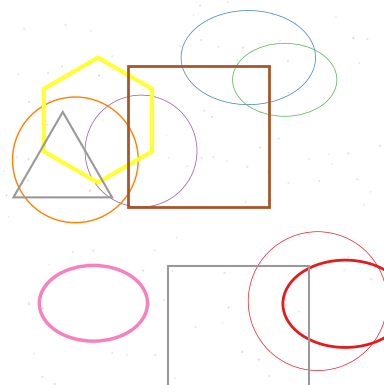[{"shape": "circle", "thickness": 0.5, "radius": 0.9, "center": [0.825, 0.218]}, {"shape": "oval", "thickness": 2, "radius": 0.81, "center": [0.897, 0.211]}, {"shape": "oval", "thickness": 0.5, "radius": 0.87, "center": [0.645, 0.85]}, {"shape": "oval", "thickness": 0.5, "radius": 0.68, "center": [0.74, 0.793]}, {"shape": "circle", "thickness": 0.5, "radius": 0.73, "center": [0.366, 0.608]}, {"shape": "circle", "thickness": 1, "radius": 0.82, "center": [0.196, 0.585]}, {"shape": "hexagon", "thickness": 3, "radius": 0.81, "center": [0.254, 0.688]}, {"shape": "square", "thickness": 2, "radius": 0.92, "center": [0.516, 0.645]}, {"shape": "oval", "thickness": 2.5, "radius": 0.7, "center": [0.243, 0.212]}, {"shape": "triangle", "thickness": 1.5, "radius": 0.74, "center": [0.163, 0.561]}, {"shape": "square", "thickness": 1.5, "radius": 0.92, "center": [0.619, 0.126]}]